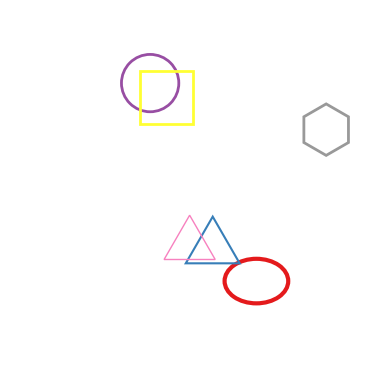[{"shape": "oval", "thickness": 3, "radius": 0.41, "center": [0.666, 0.27]}, {"shape": "triangle", "thickness": 1.5, "radius": 0.4, "center": [0.553, 0.356]}, {"shape": "circle", "thickness": 2, "radius": 0.37, "center": [0.39, 0.784]}, {"shape": "square", "thickness": 2, "radius": 0.34, "center": [0.433, 0.748]}, {"shape": "triangle", "thickness": 1, "radius": 0.38, "center": [0.493, 0.364]}, {"shape": "hexagon", "thickness": 2, "radius": 0.33, "center": [0.847, 0.663]}]